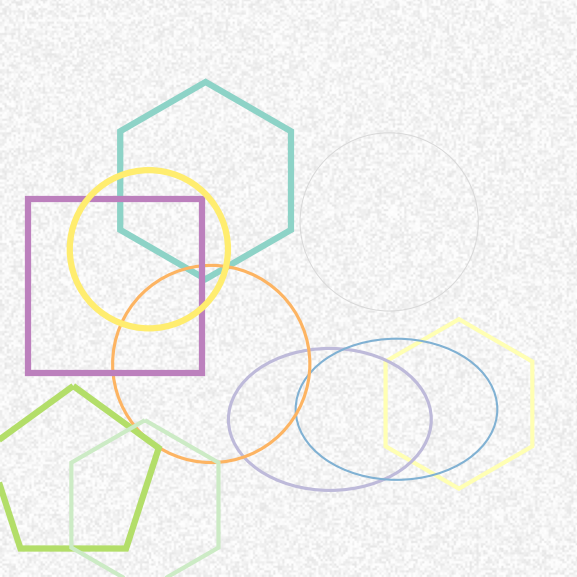[{"shape": "hexagon", "thickness": 3, "radius": 0.85, "center": [0.356, 0.686]}, {"shape": "hexagon", "thickness": 2, "radius": 0.73, "center": [0.795, 0.3]}, {"shape": "oval", "thickness": 1.5, "radius": 0.88, "center": [0.571, 0.273]}, {"shape": "oval", "thickness": 1, "radius": 0.87, "center": [0.687, 0.29]}, {"shape": "circle", "thickness": 1.5, "radius": 0.85, "center": [0.366, 0.369]}, {"shape": "pentagon", "thickness": 3, "radius": 0.78, "center": [0.127, 0.175]}, {"shape": "circle", "thickness": 0.5, "radius": 0.77, "center": [0.674, 0.615]}, {"shape": "square", "thickness": 3, "radius": 0.75, "center": [0.199, 0.504]}, {"shape": "hexagon", "thickness": 2, "radius": 0.74, "center": [0.251, 0.124]}, {"shape": "circle", "thickness": 3, "radius": 0.68, "center": [0.258, 0.568]}]